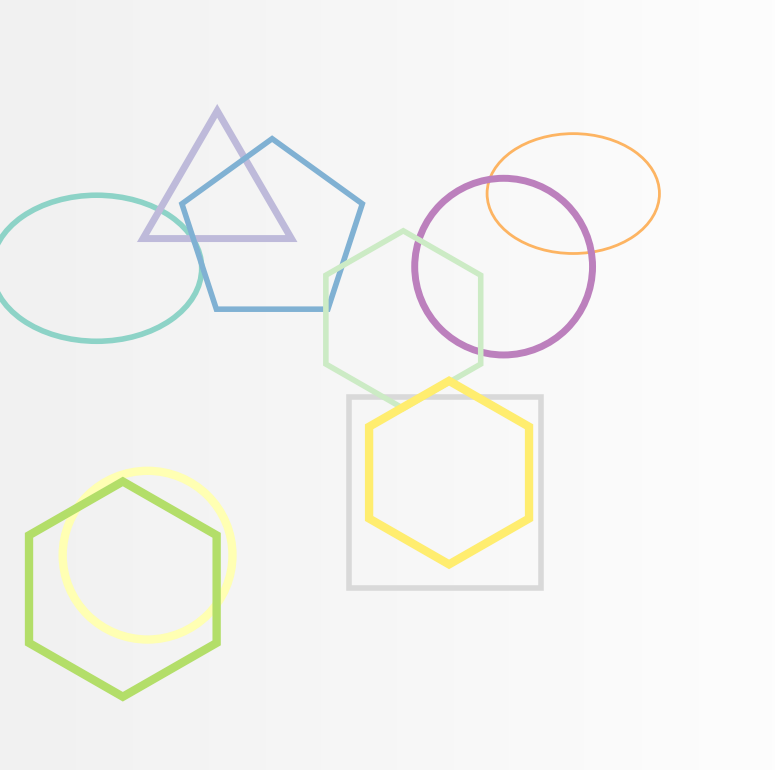[{"shape": "oval", "thickness": 2, "radius": 0.68, "center": [0.125, 0.652]}, {"shape": "circle", "thickness": 3, "radius": 0.55, "center": [0.19, 0.279]}, {"shape": "triangle", "thickness": 2.5, "radius": 0.55, "center": [0.28, 0.745]}, {"shape": "pentagon", "thickness": 2, "radius": 0.61, "center": [0.351, 0.697]}, {"shape": "oval", "thickness": 1, "radius": 0.56, "center": [0.74, 0.749]}, {"shape": "hexagon", "thickness": 3, "radius": 0.7, "center": [0.158, 0.235]}, {"shape": "square", "thickness": 2, "radius": 0.62, "center": [0.574, 0.36]}, {"shape": "circle", "thickness": 2.5, "radius": 0.57, "center": [0.65, 0.654]}, {"shape": "hexagon", "thickness": 2, "radius": 0.58, "center": [0.52, 0.585]}, {"shape": "hexagon", "thickness": 3, "radius": 0.6, "center": [0.579, 0.386]}]